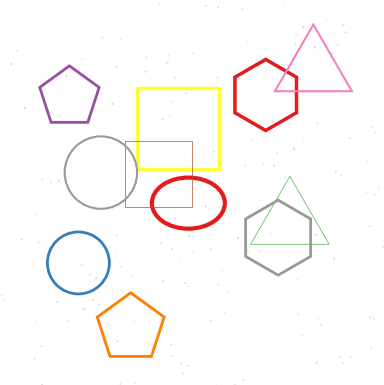[{"shape": "oval", "thickness": 3, "radius": 0.47, "center": [0.489, 0.472]}, {"shape": "hexagon", "thickness": 2.5, "radius": 0.46, "center": [0.69, 0.753]}, {"shape": "circle", "thickness": 2, "radius": 0.4, "center": [0.204, 0.317]}, {"shape": "triangle", "thickness": 0.5, "radius": 0.59, "center": [0.753, 0.424]}, {"shape": "pentagon", "thickness": 2, "radius": 0.41, "center": [0.18, 0.748]}, {"shape": "pentagon", "thickness": 2, "radius": 0.46, "center": [0.34, 0.148]}, {"shape": "square", "thickness": 2.5, "radius": 0.53, "center": [0.462, 0.666]}, {"shape": "square", "thickness": 0.5, "radius": 0.43, "center": [0.411, 0.548]}, {"shape": "triangle", "thickness": 1.5, "radius": 0.58, "center": [0.814, 0.821]}, {"shape": "circle", "thickness": 1.5, "radius": 0.47, "center": [0.262, 0.552]}, {"shape": "hexagon", "thickness": 2, "radius": 0.49, "center": [0.722, 0.383]}]